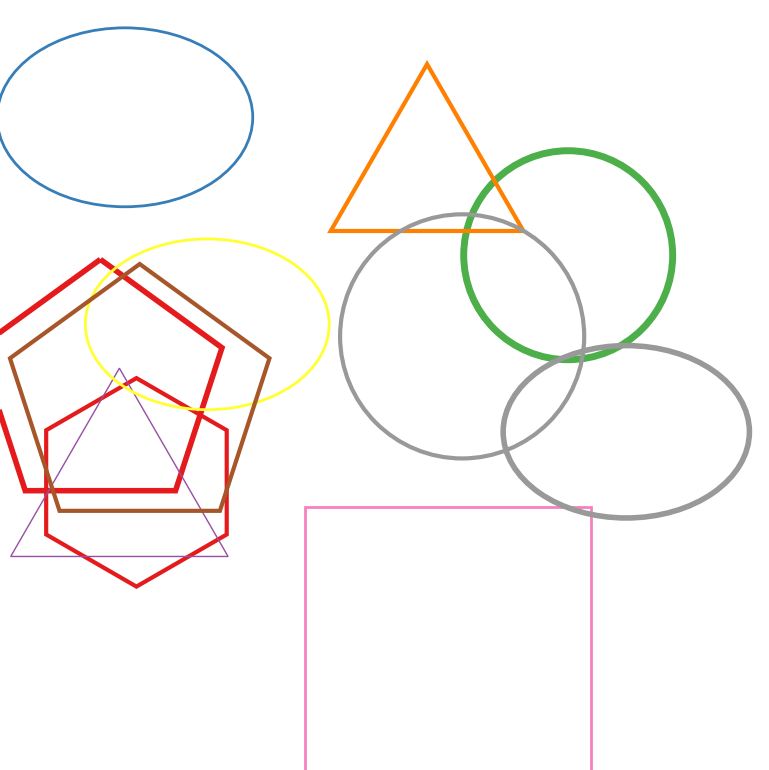[{"shape": "hexagon", "thickness": 1.5, "radius": 0.68, "center": [0.177, 0.374]}, {"shape": "pentagon", "thickness": 2, "radius": 0.83, "center": [0.13, 0.497]}, {"shape": "oval", "thickness": 1, "radius": 0.83, "center": [0.162, 0.848]}, {"shape": "circle", "thickness": 2.5, "radius": 0.68, "center": [0.738, 0.669]}, {"shape": "triangle", "thickness": 0.5, "radius": 0.81, "center": [0.155, 0.359]}, {"shape": "triangle", "thickness": 1.5, "radius": 0.72, "center": [0.555, 0.772]}, {"shape": "oval", "thickness": 1, "radius": 0.79, "center": [0.269, 0.579]}, {"shape": "pentagon", "thickness": 1.5, "radius": 0.89, "center": [0.181, 0.48]}, {"shape": "square", "thickness": 1, "radius": 0.93, "center": [0.582, 0.156]}, {"shape": "circle", "thickness": 1.5, "radius": 0.79, "center": [0.6, 0.563]}, {"shape": "oval", "thickness": 2, "radius": 0.8, "center": [0.813, 0.439]}]